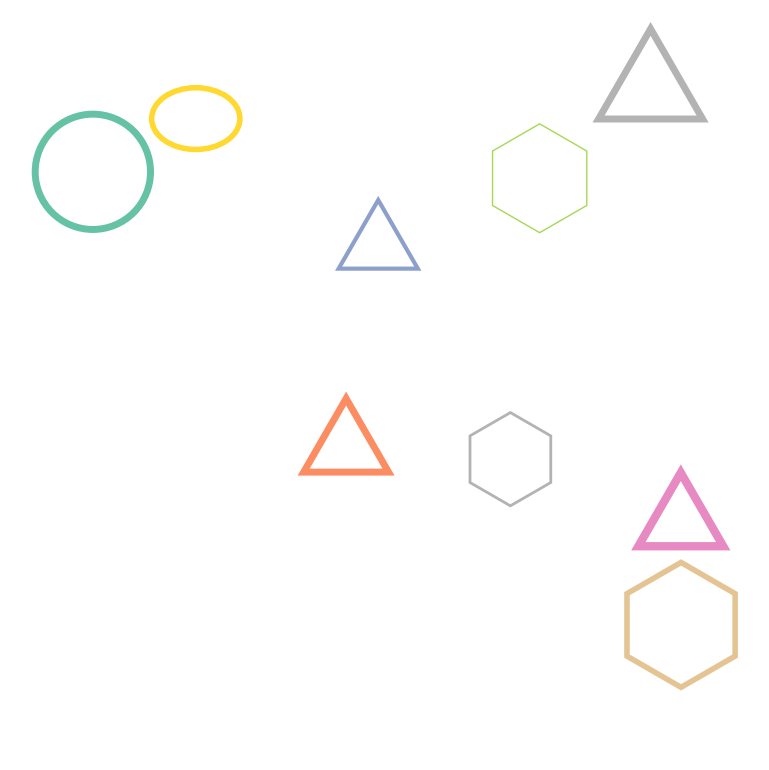[{"shape": "circle", "thickness": 2.5, "radius": 0.37, "center": [0.121, 0.777]}, {"shape": "triangle", "thickness": 2.5, "radius": 0.32, "center": [0.449, 0.419]}, {"shape": "triangle", "thickness": 1.5, "radius": 0.3, "center": [0.491, 0.681]}, {"shape": "triangle", "thickness": 3, "radius": 0.32, "center": [0.884, 0.322]}, {"shape": "hexagon", "thickness": 0.5, "radius": 0.35, "center": [0.701, 0.769]}, {"shape": "oval", "thickness": 2, "radius": 0.29, "center": [0.254, 0.846]}, {"shape": "hexagon", "thickness": 2, "radius": 0.41, "center": [0.884, 0.188]}, {"shape": "triangle", "thickness": 2.5, "radius": 0.39, "center": [0.845, 0.884]}, {"shape": "hexagon", "thickness": 1, "radius": 0.3, "center": [0.663, 0.404]}]